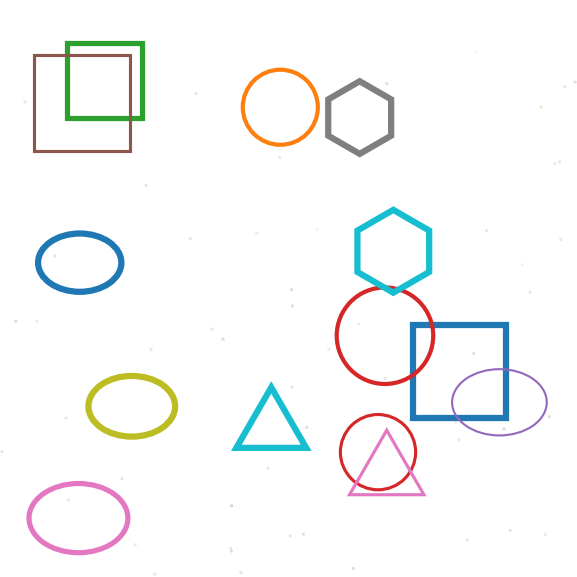[{"shape": "oval", "thickness": 3, "radius": 0.36, "center": [0.138, 0.544]}, {"shape": "square", "thickness": 3, "radius": 0.4, "center": [0.796, 0.356]}, {"shape": "circle", "thickness": 2, "radius": 0.32, "center": [0.485, 0.813]}, {"shape": "square", "thickness": 2.5, "radius": 0.32, "center": [0.181, 0.86]}, {"shape": "circle", "thickness": 1.5, "radius": 0.33, "center": [0.655, 0.216]}, {"shape": "circle", "thickness": 2, "radius": 0.42, "center": [0.667, 0.418]}, {"shape": "oval", "thickness": 1, "radius": 0.41, "center": [0.865, 0.303]}, {"shape": "square", "thickness": 1.5, "radius": 0.41, "center": [0.142, 0.821]}, {"shape": "triangle", "thickness": 1.5, "radius": 0.37, "center": [0.67, 0.18]}, {"shape": "oval", "thickness": 2.5, "radius": 0.43, "center": [0.136, 0.102]}, {"shape": "hexagon", "thickness": 3, "radius": 0.31, "center": [0.623, 0.796]}, {"shape": "oval", "thickness": 3, "radius": 0.38, "center": [0.228, 0.296]}, {"shape": "triangle", "thickness": 3, "radius": 0.35, "center": [0.47, 0.259]}, {"shape": "hexagon", "thickness": 3, "radius": 0.36, "center": [0.681, 0.564]}]